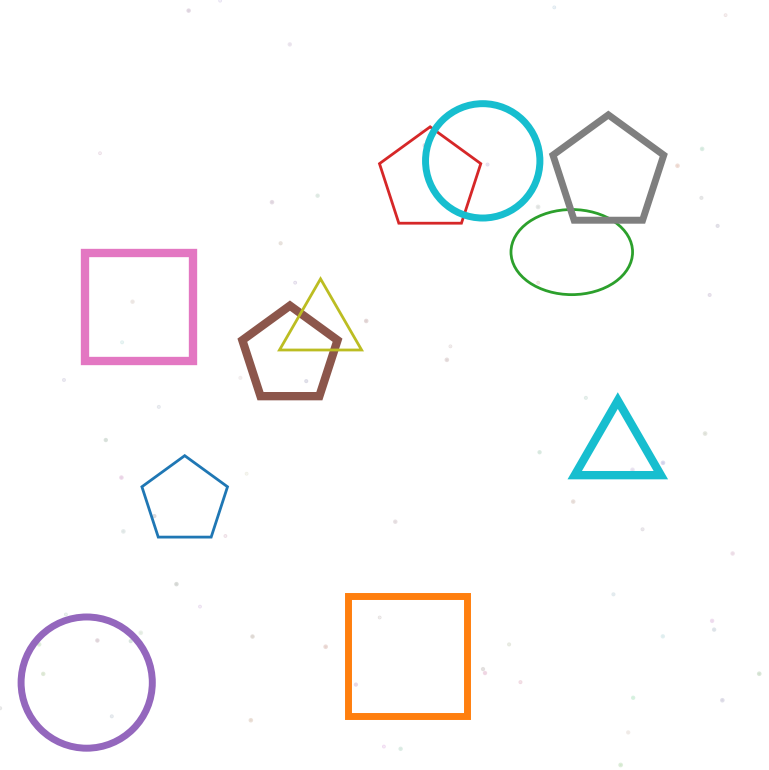[{"shape": "pentagon", "thickness": 1, "radius": 0.29, "center": [0.24, 0.35]}, {"shape": "square", "thickness": 2.5, "radius": 0.39, "center": [0.529, 0.148]}, {"shape": "oval", "thickness": 1, "radius": 0.39, "center": [0.743, 0.673]}, {"shape": "pentagon", "thickness": 1, "radius": 0.35, "center": [0.559, 0.766]}, {"shape": "circle", "thickness": 2.5, "radius": 0.43, "center": [0.113, 0.114]}, {"shape": "pentagon", "thickness": 3, "radius": 0.32, "center": [0.377, 0.538]}, {"shape": "square", "thickness": 3, "radius": 0.35, "center": [0.18, 0.601]}, {"shape": "pentagon", "thickness": 2.5, "radius": 0.38, "center": [0.79, 0.775]}, {"shape": "triangle", "thickness": 1, "radius": 0.31, "center": [0.416, 0.576]}, {"shape": "circle", "thickness": 2.5, "radius": 0.37, "center": [0.627, 0.791]}, {"shape": "triangle", "thickness": 3, "radius": 0.32, "center": [0.802, 0.415]}]